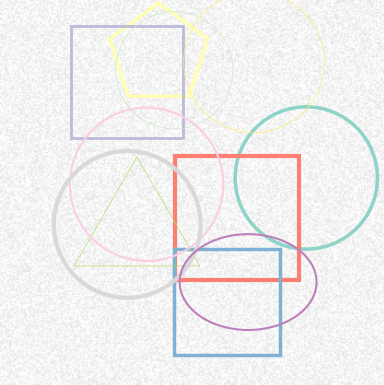[{"shape": "circle", "thickness": 2.5, "radius": 0.92, "center": [0.796, 0.538]}, {"shape": "pentagon", "thickness": 2.5, "radius": 0.67, "center": [0.412, 0.858]}, {"shape": "square", "thickness": 2, "radius": 0.73, "center": [0.331, 0.787]}, {"shape": "square", "thickness": 3, "radius": 0.81, "center": [0.616, 0.434]}, {"shape": "square", "thickness": 2.5, "radius": 0.69, "center": [0.589, 0.215]}, {"shape": "triangle", "thickness": 0.5, "radius": 0.94, "center": [0.356, 0.404]}, {"shape": "circle", "thickness": 1.5, "radius": 1.0, "center": [0.381, 0.521]}, {"shape": "circle", "thickness": 3, "radius": 0.95, "center": [0.33, 0.417]}, {"shape": "oval", "thickness": 1.5, "radius": 0.89, "center": [0.644, 0.267]}, {"shape": "circle", "thickness": 0.5, "radius": 0.76, "center": [0.453, 0.817]}, {"shape": "circle", "thickness": 0.5, "radius": 0.91, "center": [0.66, 0.838]}]